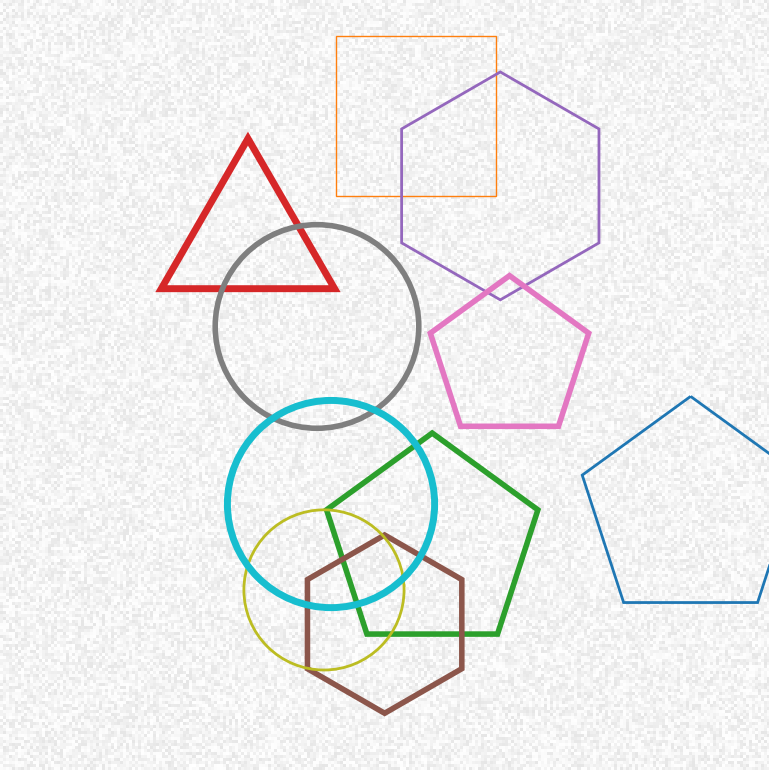[{"shape": "pentagon", "thickness": 1, "radius": 0.74, "center": [0.897, 0.337]}, {"shape": "square", "thickness": 0.5, "radius": 0.52, "center": [0.54, 0.849]}, {"shape": "pentagon", "thickness": 2, "radius": 0.72, "center": [0.561, 0.293]}, {"shape": "triangle", "thickness": 2.5, "radius": 0.65, "center": [0.322, 0.69]}, {"shape": "hexagon", "thickness": 1, "radius": 0.74, "center": [0.65, 0.759]}, {"shape": "hexagon", "thickness": 2, "radius": 0.58, "center": [0.5, 0.189]}, {"shape": "pentagon", "thickness": 2, "radius": 0.54, "center": [0.662, 0.534]}, {"shape": "circle", "thickness": 2, "radius": 0.66, "center": [0.412, 0.576]}, {"shape": "circle", "thickness": 1, "radius": 0.52, "center": [0.421, 0.234]}, {"shape": "circle", "thickness": 2.5, "radius": 0.67, "center": [0.43, 0.345]}]